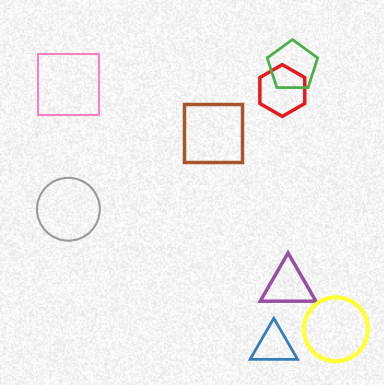[{"shape": "hexagon", "thickness": 2.5, "radius": 0.34, "center": [0.733, 0.765]}, {"shape": "triangle", "thickness": 2, "radius": 0.36, "center": [0.711, 0.102]}, {"shape": "pentagon", "thickness": 2, "radius": 0.34, "center": [0.76, 0.828]}, {"shape": "triangle", "thickness": 2.5, "radius": 0.42, "center": [0.748, 0.259]}, {"shape": "circle", "thickness": 3, "radius": 0.42, "center": [0.872, 0.145]}, {"shape": "square", "thickness": 2.5, "radius": 0.38, "center": [0.554, 0.653]}, {"shape": "square", "thickness": 1.5, "radius": 0.4, "center": [0.178, 0.781]}, {"shape": "circle", "thickness": 1.5, "radius": 0.41, "center": [0.178, 0.457]}]